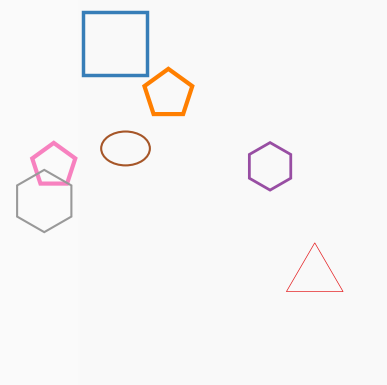[{"shape": "triangle", "thickness": 0.5, "radius": 0.42, "center": [0.812, 0.285]}, {"shape": "square", "thickness": 2.5, "radius": 0.41, "center": [0.296, 0.887]}, {"shape": "hexagon", "thickness": 2, "radius": 0.31, "center": [0.697, 0.568]}, {"shape": "pentagon", "thickness": 3, "radius": 0.32, "center": [0.434, 0.756]}, {"shape": "oval", "thickness": 1.5, "radius": 0.31, "center": [0.324, 0.614]}, {"shape": "pentagon", "thickness": 3, "radius": 0.29, "center": [0.139, 0.57]}, {"shape": "hexagon", "thickness": 1.5, "radius": 0.4, "center": [0.114, 0.478]}]